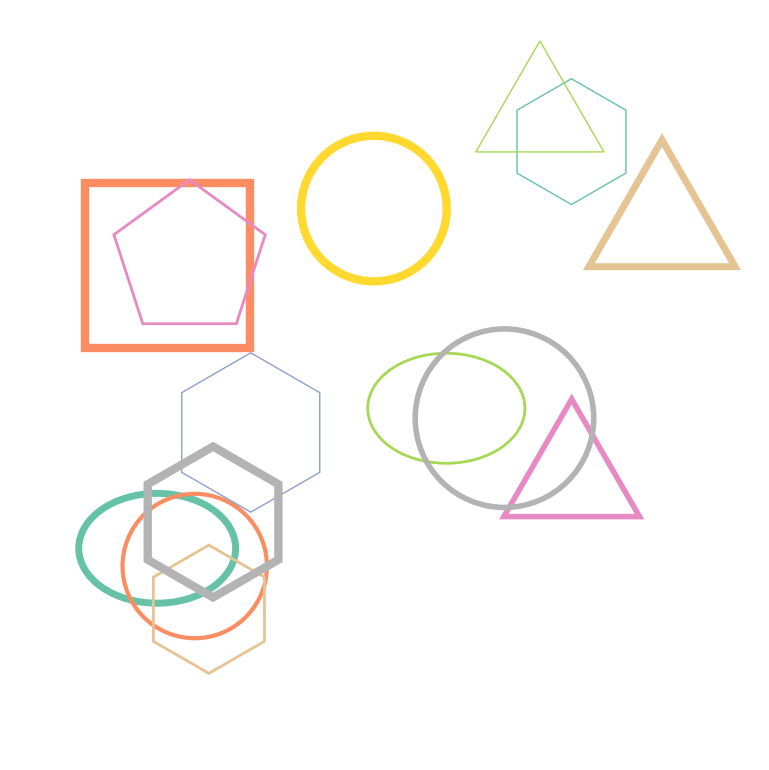[{"shape": "oval", "thickness": 2.5, "radius": 0.51, "center": [0.204, 0.288]}, {"shape": "hexagon", "thickness": 0.5, "radius": 0.41, "center": [0.742, 0.816]}, {"shape": "square", "thickness": 3, "radius": 0.53, "center": [0.217, 0.655]}, {"shape": "circle", "thickness": 1.5, "radius": 0.47, "center": [0.253, 0.265]}, {"shape": "hexagon", "thickness": 0.5, "radius": 0.52, "center": [0.326, 0.438]}, {"shape": "pentagon", "thickness": 1, "radius": 0.52, "center": [0.246, 0.663]}, {"shape": "triangle", "thickness": 2, "radius": 0.51, "center": [0.742, 0.38]}, {"shape": "triangle", "thickness": 0.5, "radius": 0.48, "center": [0.701, 0.851]}, {"shape": "oval", "thickness": 1, "radius": 0.51, "center": [0.58, 0.47]}, {"shape": "circle", "thickness": 3, "radius": 0.47, "center": [0.486, 0.729]}, {"shape": "triangle", "thickness": 2.5, "radius": 0.55, "center": [0.86, 0.708]}, {"shape": "hexagon", "thickness": 1, "radius": 0.42, "center": [0.271, 0.209]}, {"shape": "hexagon", "thickness": 3, "radius": 0.49, "center": [0.277, 0.322]}, {"shape": "circle", "thickness": 2, "radius": 0.58, "center": [0.655, 0.457]}]